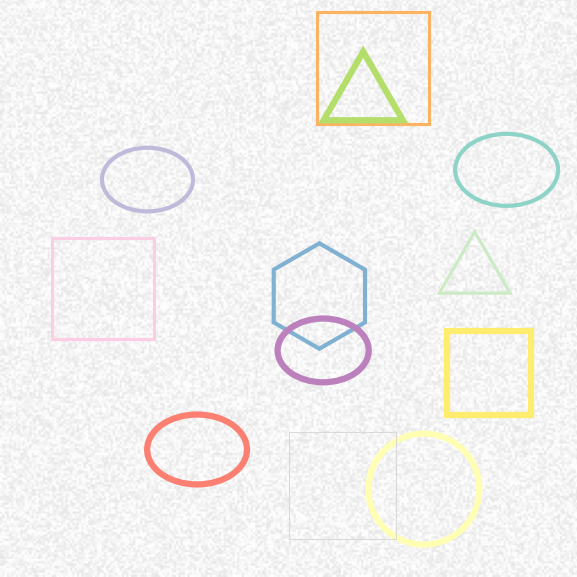[{"shape": "oval", "thickness": 2, "radius": 0.45, "center": [0.877, 0.705]}, {"shape": "circle", "thickness": 3, "radius": 0.48, "center": [0.734, 0.152]}, {"shape": "oval", "thickness": 2, "radius": 0.39, "center": [0.255, 0.688]}, {"shape": "oval", "thickness": 3, "radius": 0.43, "center": [0.341, 0.221]}, {"shape": "hexagon", "thickness": 2, "radius": 0.46, "center": [0.553, 0.487]}, {"shape": "square", "thickness": 1.5, "radius": 0.49, "center": [0.646, 0.881]}, {"shape": "triangle", "thickness": 3, "radius": 0.4, "center": [0.629, 0.83]}, {"shape": "square", "thickness": 1.5, "radius": 0.44, "center": [0.178, 0.5]}, {"shape": "square", "thickness": 0.5, "radius": 0.46, "center": [0.593, 0.158]}, {"shape": "oval", "thickness": 3, "radius": 0.39, "center": [0.56, 0.392]}, {"shape": "triangle", "thickness": 1.5, "radius": 0.35, "center": [0.822, 0.527]}, {"shape": "square", "thickness": 3, "radius": 0.36, "center": [0.847, 0.353]}]